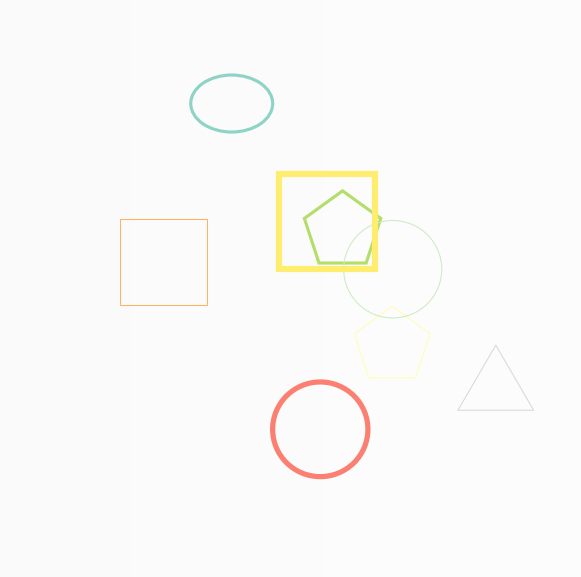[{"shape": "oval", "thickness": 1.5, "radius": 0.35, "center": [0.399, 0.82]}, {"shape": "pentagon", "thickness": 0.5, "radius": 0.34, "center": [0.675, 0.4]}, {"shape": "circle", "thickness": 2.5, "radius": 0.41, "center": [0.551, 0.256]}, {"shape": "square", "thickness": 0.5, "radius": 0.37, "center": [0.282, 0.545]}, {"shape": "pentagon", "thickness": 1.5, "radius": 0.35, "center": [0.589, 0.6]}, {"shape": "triangle", "thickness": 0.5, "radius": 0.38, "center": [0.853, 0.326]}, {"shape": "circle", "thickness": 0.5, "radius": 0.42, "center": [0.676, 0.533]}, {"shape": "square", "thickness": 3, "radius": 0.41, "center": [0.563, 0.616]}]